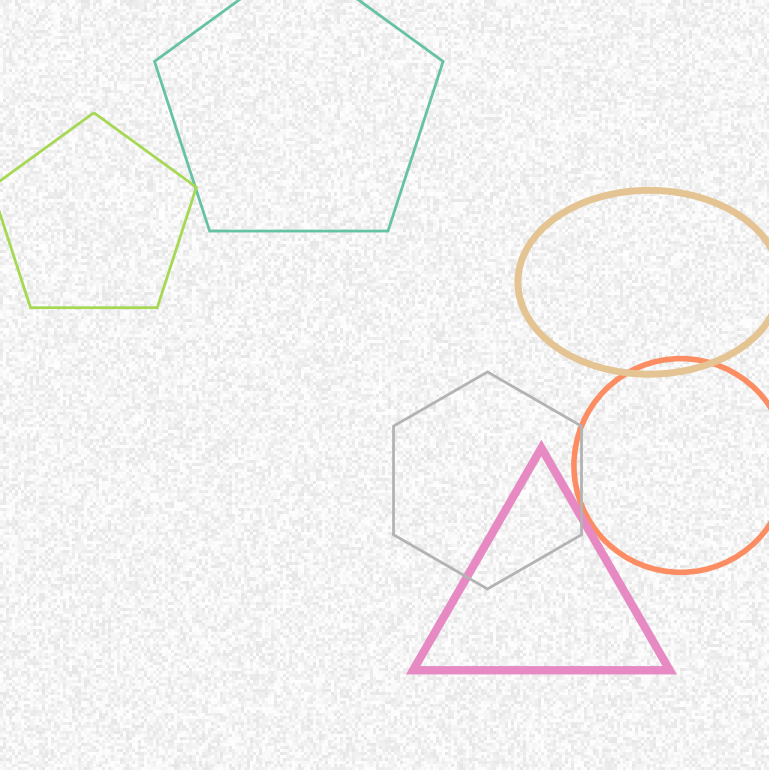[{"shape": "pentagon", "thickness": 1, "radius": 0.99, "center": [0.388, 0.859]}, {"shape": "circle", "thickness": 2, "radius": 0.69, "center": [0.884, 0.396]}, {"shape": "triangle", "thickness": 3, "radius": 0.96, "center": [0.703, 0.226]}, {"shape": "pentagon", "thickness": 1, "radius": 0.7, "center": [0.122, 0.714]}, {"shape": "oval", "thickness": 2.5, "radius": 0.85, "center": [0.843, 0.633]}, {"shape": "hexagon", "thickness": 1, "radius": 0.7, "center": [0.633, 0.376]}]